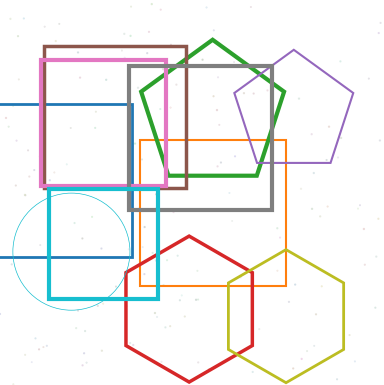[{"shape": "square", "thickness": 2, "radius": 0.99, "center": [0.145, 0.531]}, {"shape": "square", "thickness": 1.5, "radius": 0.95, "center": [0.552, 0.447]}, {"shape": "pentagon", "thickness": 3, "radius": 0.98, "center": [0.552, 0.702]}, {"shape": "hexagon", "thickness": 2.5, "radius": 0.95, "center": [0.491, 0.197]}, {"shape": "pentagon", "thickness": 1.5, "radius": 0.81, "center": [0.763, 0.708]}, {"shape": "square", "thickness": 2.5, "radius": 0.92, "center": [0.299, 0.697]}, {"shape": "square", "thickness": 3, "radius": 0.82, "center": [0.269, 0.681]}, {"shape": "square", "thickness": 3, "radius": 0.93, "center": [0.521, 0.642]}, {"shape": "hexagon", "thickness": 2, "radius": 0.86, "center": [0.743, 0.179]}, {"shape": "circle", "thickness": 0.5, "radius": 0.76, "center": [0.185, 0.346]}, {"shape": "square", "thickness": 3, "radius": 0.71, "center": [0.269, 0.366]}]